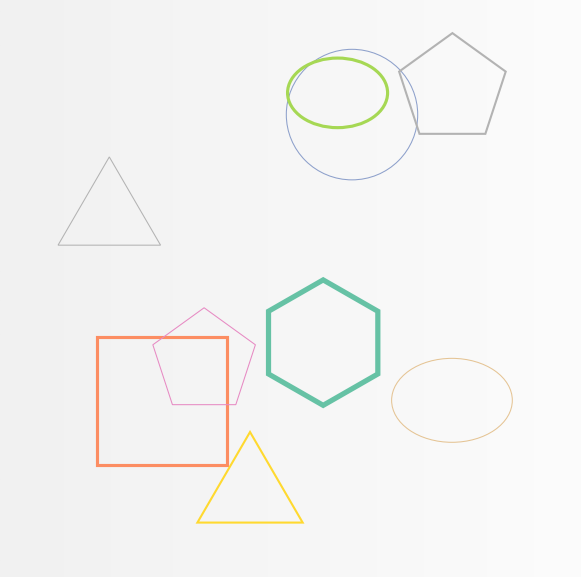[{"shape": "hexagon", "thickness": 2.5, "radius": 0.54, "center": [0.556, 0.406]}, {"shape": "square", "thickness": 1.5, "radius": 0.56, "center": [0.279, 0.305]}, {"shape": "circle", "thickness": 0.5, "radius": 0.57, "center": [0.606, 0.801]}, {"shape": "pentagon", "thickness": 0.5, "radius": 0.46, "center": [0.351, 0.373]}, {"shape": "oval", "thickness": 1.5, "radius": 0.43, "center": [0.581, 0.838]}, {"shape": "triangle", "thickness": 1, "radius": 0.52, "center": [0.43, 0.147]}, {"shape": "oval", "thickness": 0.5, "radius": 0.52, "center": [0.778, 0.306]}, {"shape": "pentagon", "thickness": 1, "radius": 0.48, "center": [0.778, 0.845]}, {"shape": "triangle", "thickness": 0.5, "radius": 0.51, "center": [0.188, 0.626]}]